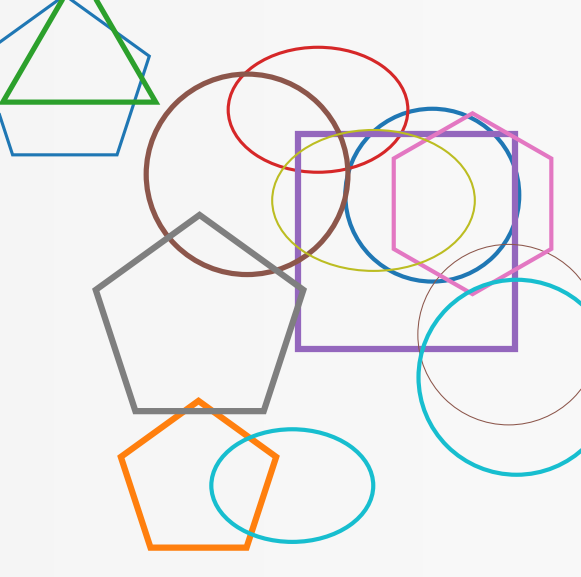[{"shape": "pentagon", "thickness": 1.5, "radius": 0.76, "center": [0.112, 0.855]}, {"shape": "circle", "thickness": 2, "radius": 0.75, "center": [0.744, 0.661]}, {"shape": "pentagon", "thickness": 3, "radius": 0.7, "center": [0.342, 0.165]}, {"shape": "triangle", "thickness": 2.5, "radius": 0.76, "center": [0.136, 0.898]}, {"shape": "oval", "thickness": 1.5, "radius": 0.77, "center": [0.547, 0.809]}, {"shape": "square", "thickness": 3, "radius": 0.93, "center": [0.699, 0.581]}, {"shape": "circle", "thickness": 0.5, "radius": 0.78, "center": [0.875, 0.42]}, {"shape": "circle", "thickness": 2.5, "radius": 0.87, "center": [0.425, 0.697]}, {"shape": "hexagon", "thickness": 2, "radius": 0.78, "center": [0.813, 0.646]}, {"shape": "pentagon", "thickness": 3, "radius": 0.94, "center": [0.343, 0.439]}, {"shape": "oval", "thickness": 1, "radius": 0.87, "center": [0.643, 0.652]}, {"shape": "oval", "thickness": 2, "radius": 0.7, "center": [0.503, 0.158]}, {"shape": "circle", "thickness": 2, "radius": 0.84, "center": [0.889, 0.346]}]